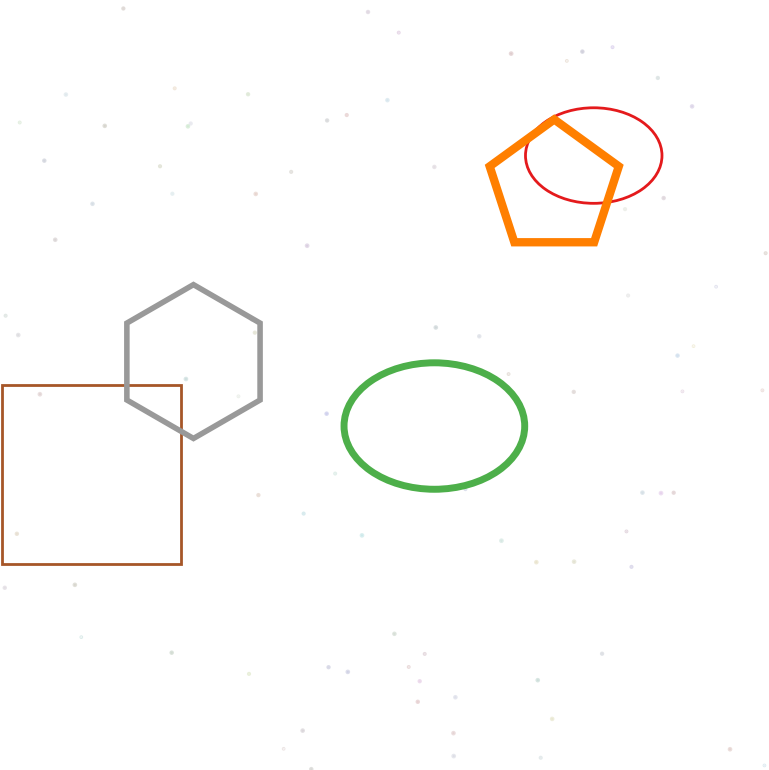[{"shape": "oval", "thickness": 1, "radius": 0.44, "center": [0.771, 0.798]}, {"shape": "oval", "thickness": 2.5, "radius": 0.59, "center": [0.564, 0.447]}, {"shape": "pentagon", "thickness": 3, "radius": 0.44, "center": [0.72, 0.757]}, {"shape": "square", "thickness": 1, "radius": 0.58, "center": [0.119, 0.384]}, {"shape": "hexagon", "thickness": 2, "radius": 0.5, "center": [0.251, 0.53]}]